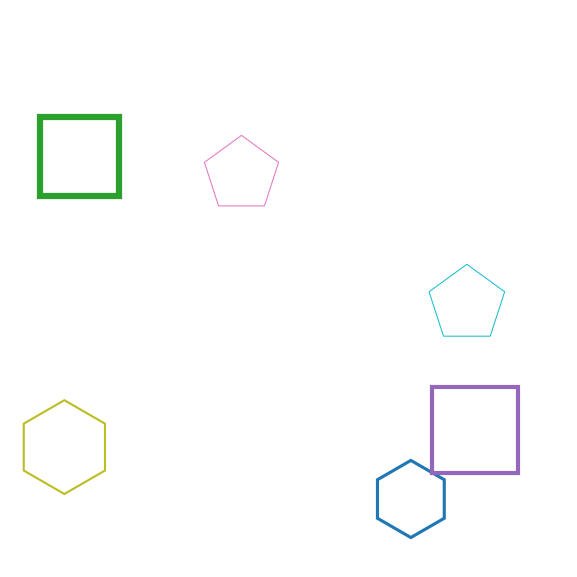[{"shape": "hexagon", "thickness": 1.5, "radius": 0.33, "center": [0.711, 0.135]}, {"shape": "square", "thickness": 3, "radius": 0.34, "center": [0.138, 0.728]}, {"shape": "square", "thickness": 2, "radius": 0.37, "center": [0.823, 0.254]}, {"shape": "pentagon", "thickness": 0.5, "radius": 0.34, "center": [0.418, 0.697]}, {"shape": "hexagon", "thickness": 1, "radius": 0.41, "center": [0.111, 0.225]}, {"shape": "pentagon", "thickness": 0.5, "radius": 0.34, "center": [0.808, 0.473]}]